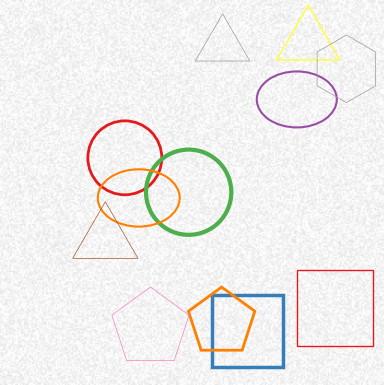[{"shape": "circle", "thickness": 2, "radius": 0.48, "center": [0.324, 0.59]}, {"shape": "square", "thickness": 1, "radius": 0.49, "center": [0.87, 0.2]}, {"shape": "square", "thickness": 2.5, "radius": 0.46, "center": [0.643, 0.14]}, {"shape": "circle", "thickness": 3, "radius": 0.55, "center": [0.49, 0.501]}, {"shape": "oval", "thickness": 1.5, "radius": 0.52, "center": [0.771, 0.742]}, {"shape": "pentagon", "thickness": 2, "radius": 0.45, "center": [0.576, 0.164]}, {"shape": "oval", "thickness": 1.5, "radius": 0.53, "center": [0.36, 0.486]}, {"shape": "triangle", "thickness": 1, "radius": 0.48, "center": [0.801, 0.892]}, {"shape": "triangle", "thickness": 0.5, "radius": 0.49, "center": [0.273, 0.378]}, {"shape": "pentagon", "thickness": 0.5, "radius": 0.53, "center": [0.391, 0.149]}, {"shape": "hexagon", "thickness": 0.5, "radius": 0.44, "center": [0.9, 0.821]}, {"shape": "triangle", "thickness": 0.5, "radius": 0.41, "center": [0.578, 0.882]}]